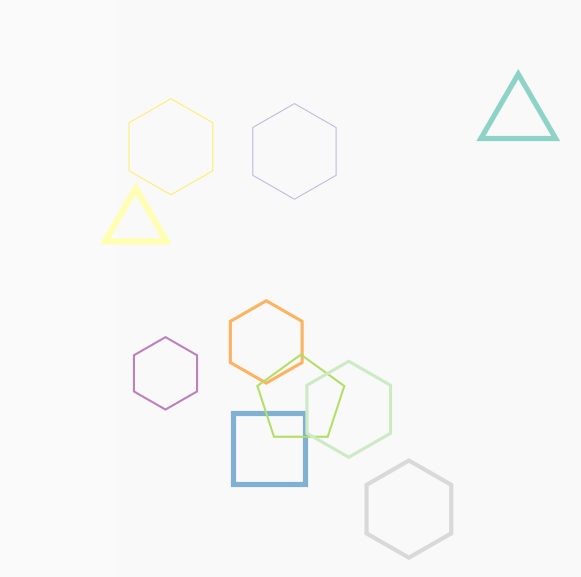[{"shape": "triangle", "thickness": 2.5, "radius": 0.37, "center": [0.892, 0.796]}, {"shape": "triangle", "thickness": 3, "radius": 0.31, "center": [0.234, 0.612]}, {"shape": "hexagon", "thickness": 0.5, "radius": 0.41, "center": [0.507, 0.737]}, {"shape": "square", "thickness": 2.5, "radius": 0.31, "center": [0.462, 0.222]}, {"shape": "hexagon", "thickness": 1.5, "radius": 0.36, "center": [0.458, 0.407]}, {"shape": "pentagon", "thickness": 1, "radius": 0.39, "center": [0.518, 0.306]}, {"shape": "hexagon", "thickness": 2, "radius": 0.42, "center": [0.703, 0.118]}, {"shape": "hexagon", "thickness": 1, "radius": 0.31, "center": [0.285, 0.353]}, {"shape": "hexagon", "thickness": 1.5, "radius": 0.42, "center": [0.6, 0.29]}, {"shape": "hexagon", "thickness": 0.5, "radius": 0.42, "center": [0.294, 0.745]}]